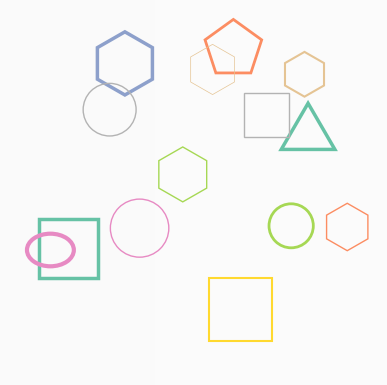[{"shape": "square", "thickness": 2.5, "radius": 0.38, "center": [0.177, 0.355]}, {"shape": "triangle", "thickness": 2.5, "radius": 0.4, "center": [0.795, 0.652]}, {"shape": "hexagon", "thickness": 1, "radius": 0.31, "center": [0.896, 0.41]}, {"shape": "pentagon", "thickness": 2, "radius": 0.38, "center": [0.602, 0.873]}, {"shape": "hexagon", "thickness": 2.5, "radius": 0.41, "center": [0.322, 0.835]}, {"shape": "circle", "thickness": 1, "radius": 0.38, "center": [0.36, 0.407]}, {"shape": "oval", "thickness": 3, "radius": 0.3, "center": [0.13, 0.351]}, {"shape": "hexagon", "thickness": 1, "radius": 0.36, "center": [0.472, 0.547]}, {"shape": "circle", "thickness": 2, "radius": 0.29, "center": [0.751, 0.413]}, {"shape": "square", "thickness": 1.5, "radius": 0.41, "center": [0.621, 0.196]}, {"shape": "hexagon", "thickness": 1.5, "radius": 0.29, "center": [0.786, 0.807]}, {"shape": "hexagon", "thickness": 0.5, "radius": 0.33, "center": [0.549, 0.82]}, {"shape": "circle", "thickness": 1, "radius": 0.34, "center": [0.283, 0.715]}, {"shape": "square", "thickness": 1, "radius": 0.29, "center": [0.687, 0.702]}]